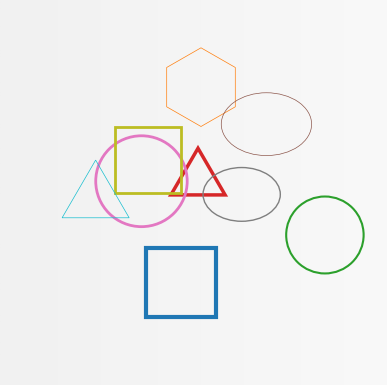[{"shape": "square", "thickness": 3, "radius": 0.45, "center": [0.467, 0.265]}, {"shape": "hexagon", "thickness": 0.5, "radius": 0.51, "center": [0.519, 0.774]}, {"shape": "circle", "thickness": 1.5, "radius": 0.5, "center": [0.838, 0.39]}, {"shape": "triangle", "thickness": 2.5, "radius": 0.4, "center": [0.511, 0.534]}, {"shape": "oval", "thickness": 0.5, "radius": 0.58, "center": [0.688, 0.677]}, {"shape": "circle", "thickness": 2, "radius": 0.59, "center": [0.365, 0.529]}, {"shape": "oval", "thickness": 1, "radius": 0.5, "center": [0.624, 0.495]}, {"shape": "square", "thickness": 2, "radius": 0.43, "center": [0.381, 0.584]}, {"shape": "triangle", "thickness": 0.5, "radius": 0.5, "center": [0.247, 0.484]}]